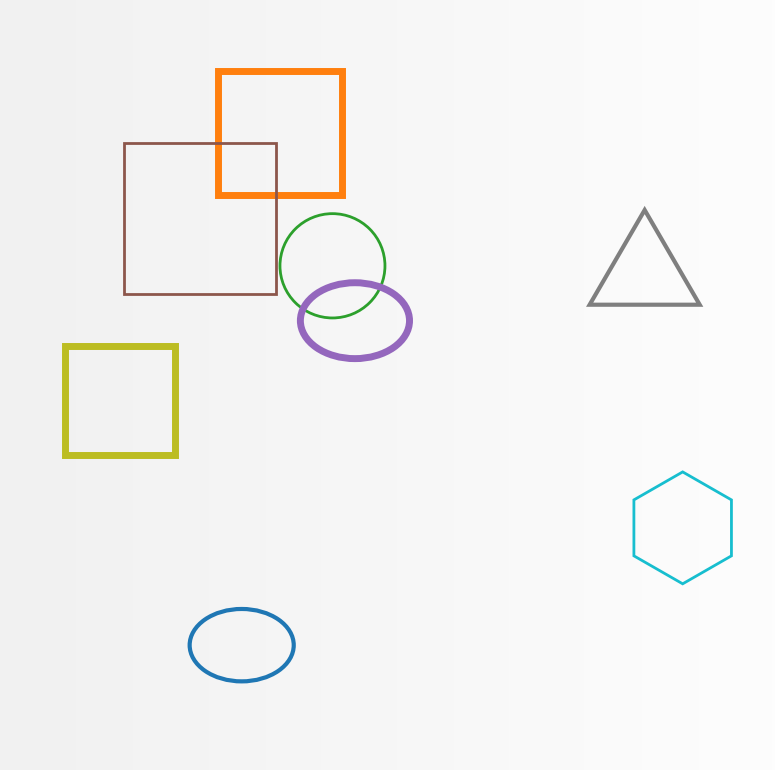[{"shape": "oval", "thickness": 1.5, "radius": 0.34, "center": [0.312, 0.162]}, {"shape": "square", "thickness": 2.5, "radius": 0.4, "center": [0.362, 0.827]}, {"shape": "circle", "thickness": 1, "radius": 0.34, "center": [0.429, 0.655]}, {"shape": "oval", "thickness": 2.5, "radius": 0.35, "center": [0.458, 0.584]}, {"shape": "square", "thickness": 1, "radius": 0.49, "center": [0.258, 0.717]}, {"shape": "triangle", "thickness": 1.5, "radius": 0.41, "center": [0.832, 0.645]}, {"shape": "square", "thickness": 2.5, "radius": 0.35, "center": [0.155, 0.48]}, {"shape": "hexagon", "thickness": 1, "radius": 0.36, "center": [0.881, 0.314]}]